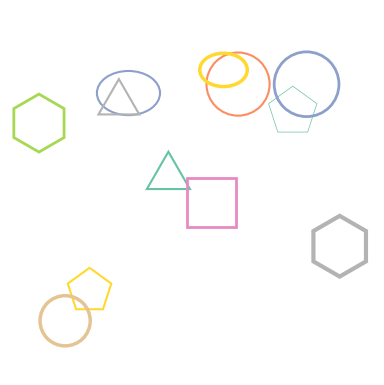[{"shape": "triangle", "thickness": 1.5, "radius": 0.32, "center": [0.437, 0.541]}, {"shape": "pentagon", "thickness": 0.5, "radius": 0.33, "center": [0.76, 0.71]}, {"shape": "circle", "thickness": 1.5, "radius": 0.41, "center": [0.618, 0.782]}, {"shape": "circle", "thickness": 2, "radius": 0.42, "center": [0.796, 0.781]}, {"shape": "oval", "thickness": 1.5, "radius": 0.41, "center": [0.334, 0.758]}, {"shape": "square", "thickness": 2, "radius": 0.32, "center": [0.549, 0.473]}, {"shape": "hexagon", "thickness": 2, "radius": 0.38, "center": [0.101, 0.68]}, {"shape": "pentagon", "thickness": 1.5, "radius": 0.3, "center": [0.233, 0.245]}, {"shape": "oval", "thickness": 2.5, "radius": 0.31, "center": [0.581, 0.818]}, {"shape": "circle", "thickness": 2.5, "radius": 0.33, "center": [0.169, 0.167]}, {"shape": "triangle", "thickness": 1.5, "radius": 0.31, "center": [0.309, 0.733]}, {"shape": "hexagon", "thickness": 3, "radius": 0.39, "center": [0.882, 0.36]}]